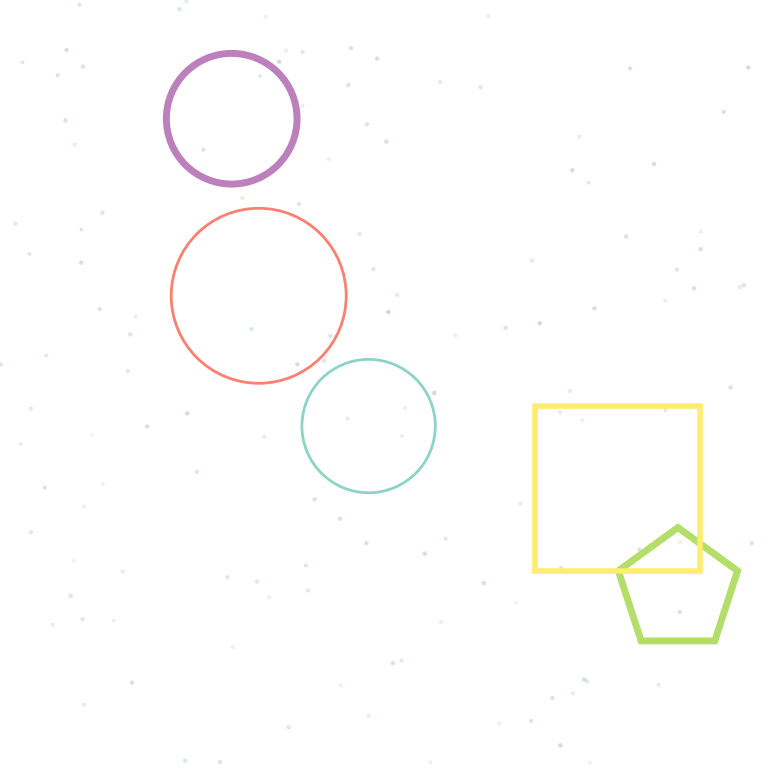[{"shape": "circle", "thickness": 1, "radius": 0.43, "center": [0.479, 0.447]}, {"shape": "circle", "thickness": 1, "radius": 0.57, "center": [0.336, 0.616]}, {"shape": "pentagon", "thickness": 2.5, "radius": 0.41, "center": [0.88, 0.233]}, {"shape": "circle", "thickness": 2.5, "radius": 0.42, "center": [0.301, 0.846]}, {"shape": "square", "thickness": 2, "radius": 0.53, "center": [0.802, 0.366]}]